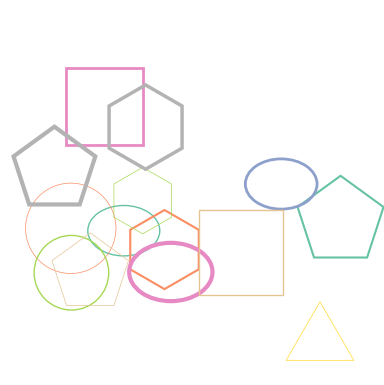[{"shape": "pentagon", "thickness": 1.5, "radius": 0.59, "center": [0.885, 0.426]}, {"shape": "oval", "thickness": 1, "radius": 0.47, "center": [0.322, 0.401]}, {"shape": "circle", "thickness": 0.5, "radius": 0.59, "center": [0.184, 0.407]}, {"shape": "hexagon", "thickness": 1.5, "radius": 0.51, "center": [0.427, 0.352]}, {"shape": "oval", "thickness": 2, "radius": 0.47, "center": [0.73, 0.522]}, {"shape": "oval", "thickness": 3, "radius": 0.54, "center": [0.444, 0.294]}, {"shape": "square", "thickness": 2, "radius": 0.5, "center": [0.271, 0.724]}, {"shape": "circle", "thickness": 1, "radius": 0.48, "center": [0.185, 0.292]}, {"shape": "hexagon", "thickness": 0.5, "radius": 0.43, "center": [0.371, 0.479]}, {"shape": "triangle", "thickness": 0.5, "radius": 0.51, "center": [0.831, 0.115]}, {"shape": "pentagon", "thickness": 0.5, "radius": 0.52, "center": [0.234, 0.291]}, {"shape": "square", "thickness": 1, "radius": 0.55, "center": [0.627, 0.344]}, {"shape": "hexagon", "thickness": 2.5, "radius": 0.55, "center": [0.378, 0.67]}, {"shape": "pentagon", "thickness": 3, "radius": 0.56, "center": [0.141, 0.559]}]